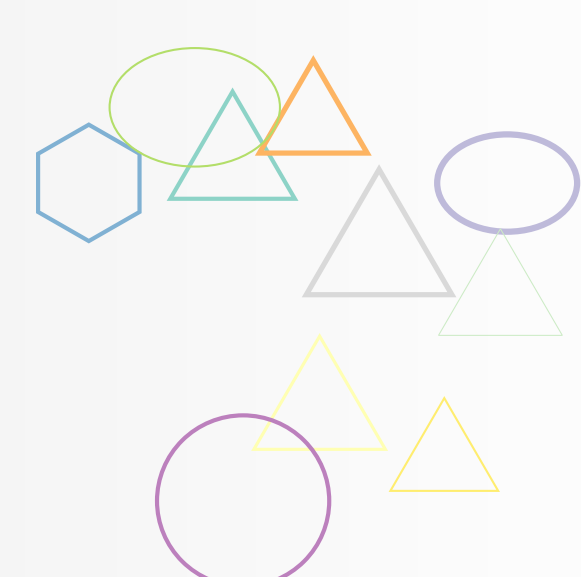[{"shape": "triangle", "thickness": 2, "radius": 0.62, "center": [0.4, 0.717]}, {"shape": "triangle", "thickness": 1.5, "radius": 0.65, "center": [0.55, 0.286]}, {"shape": "oval", "thickness": 3, "radius": 0.6, "center": [0.873, 0.682]}, {"shape": "hexagon", "thickness": 2, "radius": 0.5, "center": [0.153, 0.682]}, {"shape": "triangle", "thickness": 2.5, "radius": 0.54, "center": [0.539, 0.788]}, {"shape": "oval", "thickness": 1, "radius": 0.73, "center": [0.335, 0.813]}, {"shape": "triangle", "thickness": 2.5, "radius": 0.72, "center": [0.652, 0.561]}, {"shape": "circle", "thickness": 2, "radius": 0.74, "center": [0.418, 0.132]}, {"shape": "triangle", "thickness": 0.5, "radius": 0.61, "center": [0.861, 0.48]}, {"shape": "triangle", "thickness": 1, "radius": 0.54, "center": [0.764, 0.203]}]